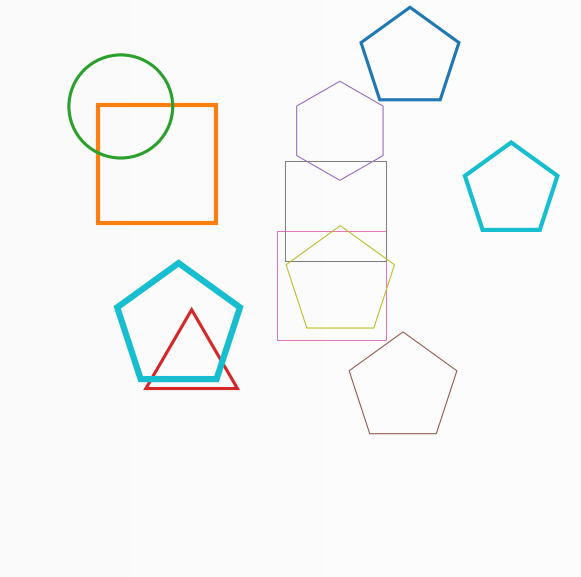[{"shape": "pentagon", "thickness": 1.5, "radius": 0.44, "center": [0.705, 0.898]}, {"shape": "square", "thickness": 2, "radius": 0.51, "center": [0.27, 0.715]}, {"shape": "circle", "thickness": 1.5, "radius": 0.45, "center": [0.208, 0.815]}, {"shape": "triangle", "thickness": 1.5, "radius": 0.45, "center": [0.33, 0.372]}, {"shape": "hexagon", "thickness": 0.5, "radius": 0.43, "center": [0.585, 0.773]}, {"shape": "pentagon", "thickness": 0.5, "radius": 0.49, "center": [0.693, 0.327]}, {"shape": "square", "thickness": 0.5, "radius": 0.47, "center": [0.571, 0.504]}, {"shape": "square", "thickness": 0.5, "radius": 0.43, "center": [0.577, 0.634]}, {"shape": "pentagon", "thickness": 0.5, "radius": 0.49, "center": [0.585, 0.51]}, {"shape": "pentagon", "thickness": 3, "radius": 0.56, "center": [0.307, 0.433]}, {"shape": "pentagon", "thickness": 2, "radius": 0.42, "center": [0.879, 0.669]}]